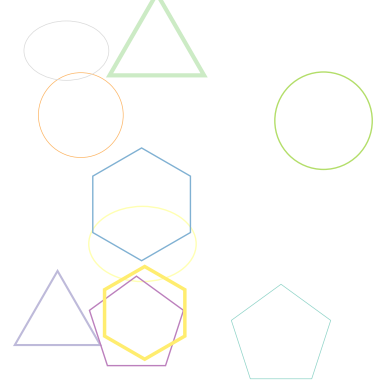[{"shape": "pentagon", "thickness": 0.5, "radius": 0.68, "center": [0.73, 0.126]}, {"shape": "oval", "thickness": 1, "radius": 0.7, "center": [0.37, 0.366]}, {"shape": "triangle", "thickness": 1.5, "radius": 0.64, "center": [0.149, 0.168]}, {"shape": "hexagon", "thickness": 1, "radius": 0.73, "center": [0.368, 0.469]}, {"shape": "circle", "thickness": 0.5, "radius": 0.55, "center": [0.21, 0.701]}, {"shape": "circle", "thickness": 1, "radius": 0.63, "center": [0.84, 0.686]}, {"shape": "oval", "thickness": 0.5, "radius": 0.55, "center": [0.172, 0.868]}, {"shape": "pentagon", "thickness": 1, "radius": 0.64, "center": [0.354, 0.154]}, {"shape": "triangle", "thickness": 3, "radius": 0.71, "center": [0.407, 0.875]}, {"shape": "hexagon", "thickness": 2.5, "radius": 0.6, "center": [0.376, 0.187]}]